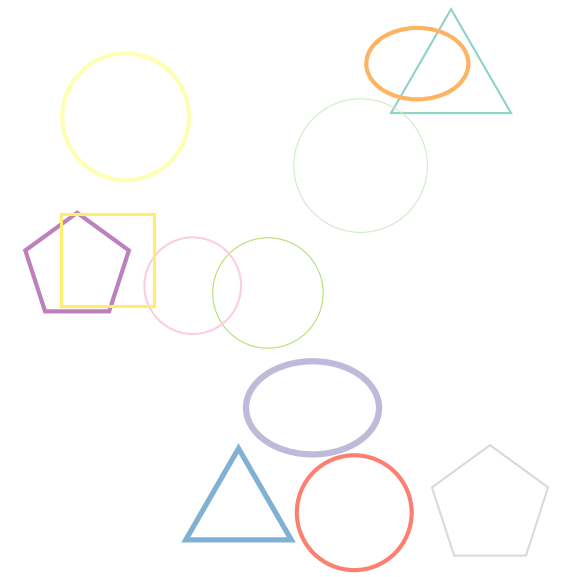[{"shape": "triangle", "thickness": 1, "radius": 0.6, "center": [0.781, 0.863]}, {"shape": "circle", "thickness": 2, "radius": 0.55, "center": [0.218, 0.797]}, {"shape": "oval", "thickness": 3, "radius": 0.58, "center": [0.541, 0.293]}, {"shape": "circle", "thickness": 2, "radius": 0.5, "center": [0.613, 0.111]}, {"shape": "triangle", "thickness": 2.5, "radius": 0.53, "center": [0.413, 0.117]}, {"shape": "oval", "thickness": 2, "radius": 0.44, "center": [0.723, 0.889]}, {"shape": "circle", "thickness": 0.5, "radius": 0.48, "center": [0.464, 0.492]}, {"shape": "circle", "thickness": 1, "radius": 0.42, "center": [0.334, 0.504]}, {"shape": "pentagon", "thickness": 1, "radius": 0.53, "center": [0.849, 0.123]}, {"shape": "pentagon", "thickness": 2, "radius": 0.47, "center": [0.134, 0.536]}, {"shape": "circle", "thickness": 0.5, "radius": 0.58, "center": [0.624, 0.712]}, {"shape": "square", "thickness": 1.5, "radius": 0.4, "center": [0.186, 0.549]}]